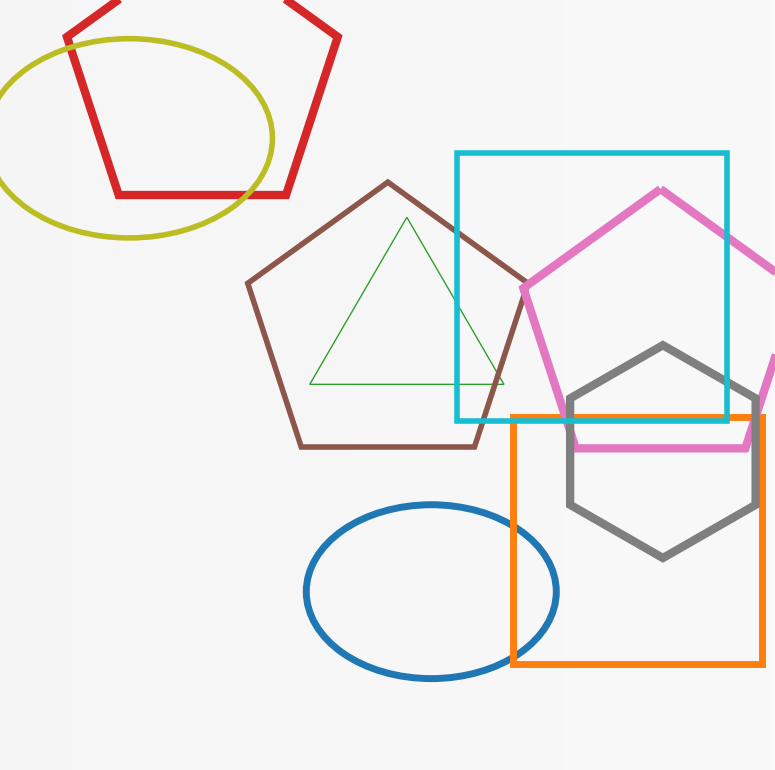[{"shape": "oval", "thickness": 2.5, "radius": 0.81, "center": [0.556, 0.232]}, {"shape": "square", "thickness": 2.5, "radius": 0.8, "center": [0.823, 0.298]}, {"shape": "triangle", "thickness": 0.5, "radius": 0.72, "center": [0.525, 0.573]}, {"shape": "pentagon", "thickness": 3, "radius": 0.92, "center": [0.261, 0.895]}, {"shape": "pentagon", "thickness": 2, "radius": 0.95, "center": [0.5, 0.573]}, {"shape": "pentagon", "thickness": 3, "radius": 0.93, "center": [0.852, 0.568]}, {"shape": "hexagon", "thickness": 3, "radius": 0.69, "center": [0.855, 0.413]}, {"shape": "oval", "thickness": 2, "radius": 0.92, "center": [0.167, 0.82]}, {"shape": "square", "thickness": 2, "radius": 0.87, "center": [0.764, 0.627]}]